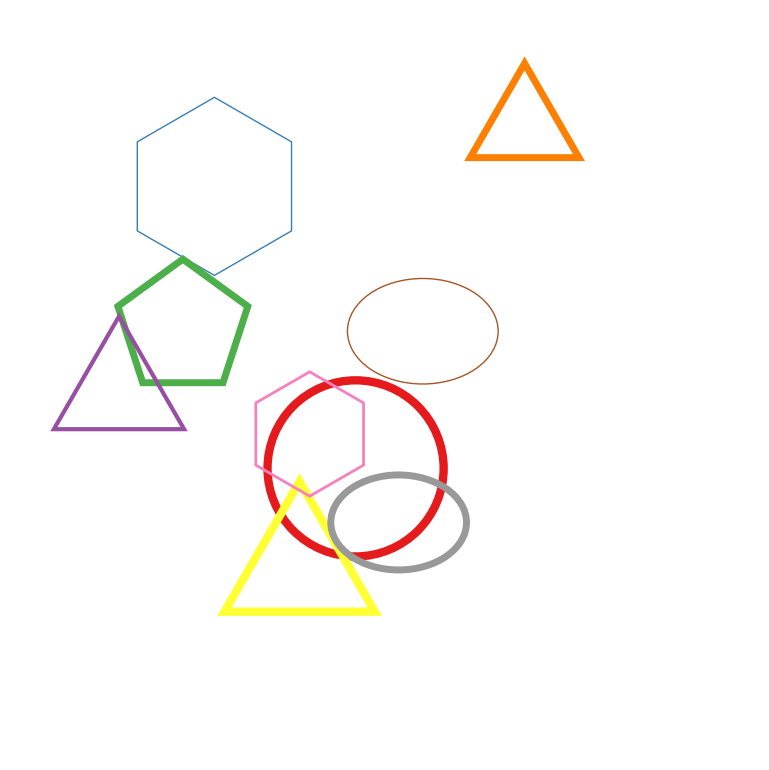[{"shape": "circle", "thickness": 3, "radius": 0.57, "center": [0.462, 0.392]}, {"shape": "hexagon", "thickness": 0.5, "radius": 0.58, "center": [0.278, 0.758]}, {"shape": "pentagon", "thickness": 2.5, "radius": 0.44, "center": [0.237, 0.575]}, {"shape": "triangle", "thickness": 1.5, "radius": 0.49, "center": [0.155, 0.491]}, {"shape": "triangle", "thickness": 2.5, "radius": 0.41, "center": [0.681, 0.836]}, {"shape": "triangle", "thickness": 3, "radius": 0.56, "center": [0.389, 0.262]}, {"shape": "oval", "thickness": 0.5, "radius": 0.49, "center": [0.549, 0.57]}, {"shape": "hexagon", "thickness": 1, "radius": 0.4, "center": [0.402, 0.436]}, {"shape": "oval", "thickness": 2.5, "radius": 0.44, "center": [0.518, 0.321]}]